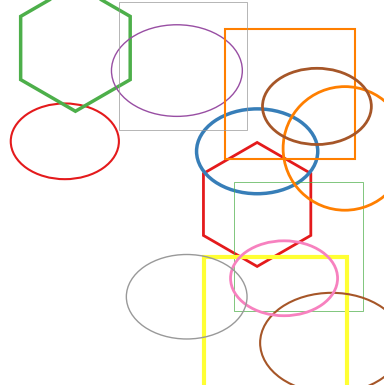[{"shape": "oval", "thickness": 1.5, "radius": 0.7, "center": [0.168, 0.633]}, {"shape": "hexagon", "thickness": 2, "radius": 0.81, "center": [0.668, 0.469]}, {"shape": "oval", "thickness": 2.5, "radius": 0.79, "center": [0.668, 0.607]}, {"shape": "hexagon", "thickness": 2.5, "radius": 0.82, "center": [0.196, 0.875]}, {"shape": "square", "thickness": 0.5, "radius": 0.84, "center": [0.776, 0.36]}, {"shape": "oval", "thickness": 1, "radius": 0.85, "center": [0.459, 0.817]}, {"shape": "square", "thickness": 1.5, "radius": 0.84, "center": [0.753, 0.757]}, {"shape": "circle", "thickness": 2, "radius": 0.8, "center": [0.896, 0.615]}, {"shape": "square", "thickness": 3, "radius": 0.93, "center": [0.715, 0.146]}, {"shape": "oval", "thickness": 2, "radius": 0.71, "center": [0.823, 0.724]}, {"shape": "oval", "thickness": 1.5, "radius": 0.93, "center": [0.862, 0.109]}, {"shape": "oval", "thickness": 2, "radius": 0.69, "center": [0.738, 0.277]}, {"shape": "oval", "thickness": 1, "radius": 0.78, "center": [0.485, 0.229]}, {"shape": "square", "thickness": 0.5, "radius": 0.83, "center": [0.474, 0.828]}]